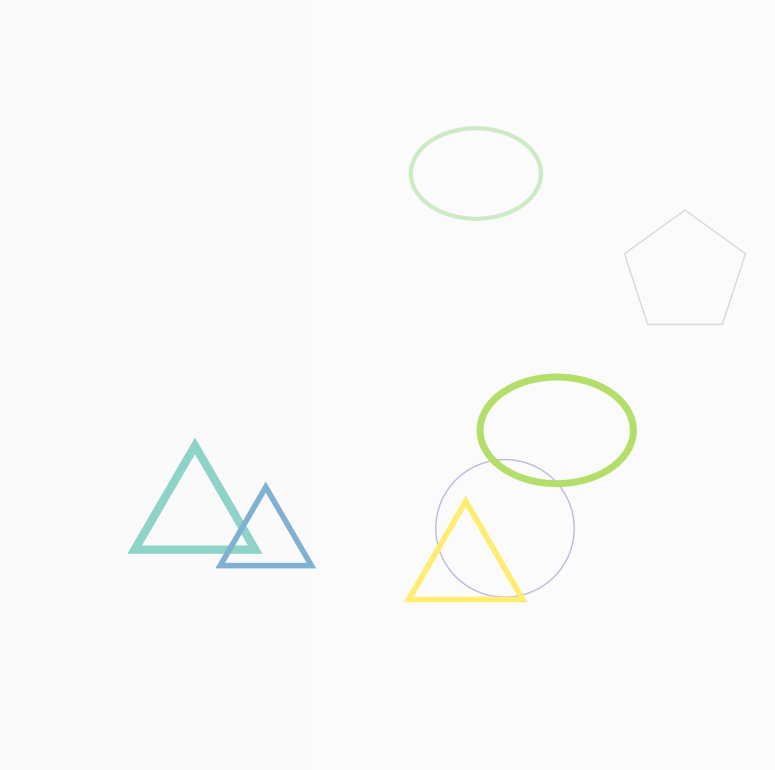[{"shape": "triangle", "thickness": 3, "radius": 0.45, "center": [0.252, 0.331]}, {"shape": "circle", "thickness": 0.5, "radius": 0.45, "center": [0.652, 0.314]}, {"shape": "triangle", "thickness": 2, "radius": 0.34, "center": [0.343, 0.299]}, {"shape": "oval", "thickness": 2.5, "radius": 0.49, "center": [0.718, 0.441]}, {"shape": "pentagon", "thickness": 0.5, "radius": 0.41, "center": [0.884, 0.645]}, {"shape": "oval", "thickness": 1.5, "radius": 0.42, "center": [0.614, 0.775]}, {"shape": "triangle", "thickness": 2, "radius": 0.43, "center": [0.601, 0.264]}]